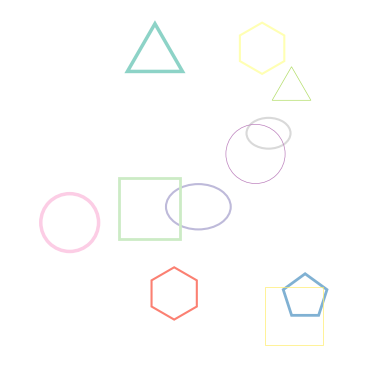[{"shape": "triangle", "thickness": 2.5, "radius": 0.41, "center": [0.402, 0.856]}, {"shape": "hexagon", "thickness": 1.5, "radius": 0.33, "center": [0.681, 0.875]}, {"shape": "oval", "thickness": 1.5, "radius": 0.42, "center": [0.515, 0.463]}, {"shape": "hexagon", "thickness": 1.5, "radius": 0.34, "center": [0.452, 0.238]}, {"shape": "pentagon", "thickness": 2, "radius": 0.3, "center": [0.793, 0.229]}, {"shape": "triangle", "thickness": 0.5, "radius": 0.29, "center": [0.757, 0.769]}, {"shape": "circle", "thickness": 2.5, "radius": 0.38, "center": [0.181, 0.422]}, {"shape": "oval", "thickness": 1.5, "radius": 0.29, "center": [0.697, 0.654]}, {"shape": "circle", "thickness": 0.5, "radius": 0.38, "center": [0.664, 0.6]}, {"shape": "square", "thickness": 2, "radius": 0.39, "center": [0.388, 0.459]}, {"shape": "square", "thickness": 0.5, "radius": 0.38, "center": [0.764, 0.179]}]